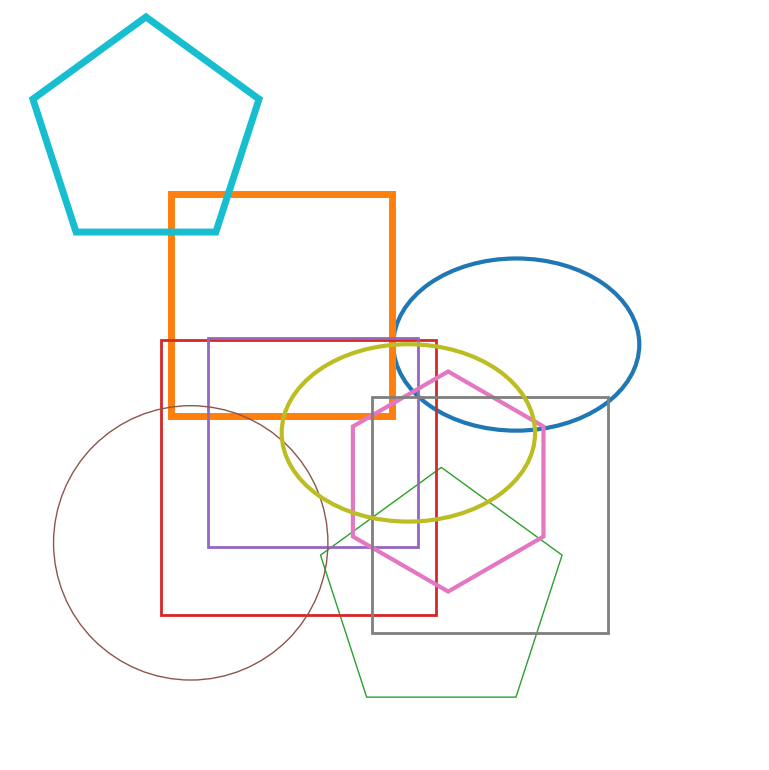[{"shape": "oval", "thickness": 1.5, "radius": 0.8, "center": [0.671, 0.553]}, {"shape": "square", "thickness": 2.5, "radius": 0.72, "center": [0.366, 0.604]}, {"shape": "pentagon", "thickness": 0.5, "radius": 0.82, "center": [0.573, 0.228]}, {"shape": "square", "thickness": 1, "radius": 0.89, "center": [0.388, 0.379]}, {"shape": "square", "thickness": 1, "radius": 0.68, "center": [0.407, 0.425]}, {"shape": "circle", "thickness": 0.5, "radius": 0.89, "center": [0.248, 0.295]}, {"shape": "hexagon", "thickness": 1.5, "radius": 0.71, "center": [0.582, 0.375]}, {"shape": "square", "thickness": 1, "radius": 0.77, "center": [0.637, 0.331]}, {"shape": "oval", "thickness": 1.5, "radius": 0.82, "center": [0.53, 0.438]}, {"shape": "pentagon", "thickness": 2.5, "radius": 0.77, "center": [0.19, 0.824]}]